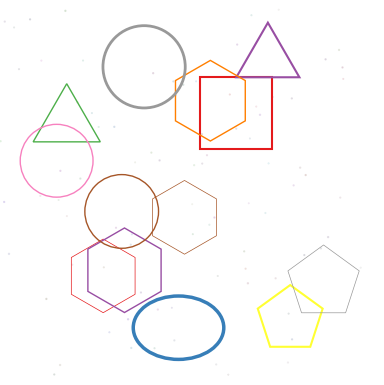[{"shape": "hexagon", "thickness": 0.5, "radius": 0.48, "center": [0.268, 0.283]}, {"shape": "square", "thickness": 1.5, "radius": 0.47, "center": [0.613, 0.707]}, {"shape": "oval", "thickness": 2.5, "radius": 0.59, "center": [0.464, 0.149]}, {"shape": "triangle", "thickness": 1, "radius": 0.5, "center": [0.173, 0.682]}, {"shape": "triangle", "thickness": 1.5, "radius": 0.47, "center": [0.696, 0.847]}, {"shape": "hexagon", "thickness": 1, "radius": 0.55, "center": [0.323, 0.298]}, {"shape": "hexagon", "thickness": 1, "radius": 0.52, "center": [0.546, 0.738]}, {"shape": "pentagon", "thickness": 1.5, "radius": 0.44, "center": [0.754, 0.171]}, {"shape": "circle", "thickness": 1, "radius": 0.48, "center": [0.316, 0.451]}, {"shape": "hexagon", "thickness": 0.5, "radius": 0.48, "center": [0.479, 0.436]}, {"shape": "circle", "thickness": 1, "radius": 0.47, "center": [0.147, 0.582]}, {"shape": "pentagon", "thickness": 0.5, "radius": 0.49, "center": [0.84, 0.266]}, {"shape": "circle", "thickness": 2, "radius": 0.53, "center": [0.374, 0.826]}]